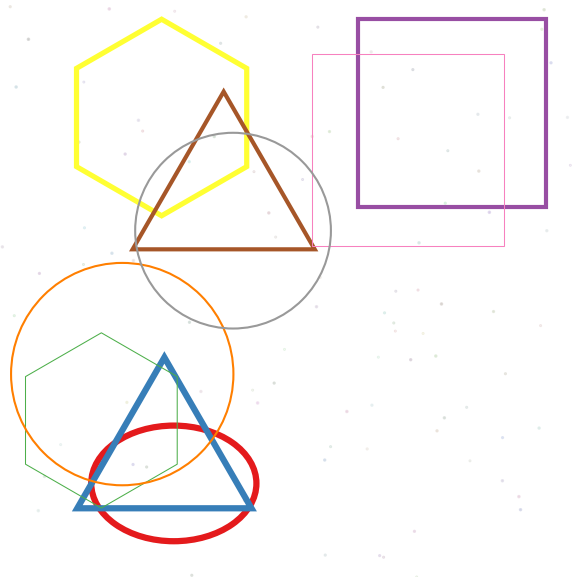[{"shape": "oval", "thickness": 3, "radius": 0.72, "center": [0.301, 0.162]}, {"shape": "triangle", "thickness": 3, "radius": 0.87, "center": [0.285, 0.206]}, {"shape": "hexagon", "thickness": 0.5, "radius": 0.76, "center": [0.176, 0.271]}, {"shape": "square", "thickness": 2, "radius": 0.81, "center": [0.782, 0.803]}, {"shape": "circle", "thickness": 1, "radius": 0.96, "center": [0.212, 0.351]}, {"shape": "hexagon", "thickness": 2.5, "radius": 0.85, "center": [0.28, 0.796]}, {"shape": "triangle", "thickness": 2, "radius": 0.91, "center": [0.387, 0.658]}, {"shape": "square", "thickness": 0.5, "radius": 0.83, "center": [0.707, 0.739]}, {"shape": "circle", "thickness": 1, "radius": 0.85, "center": [0.404, 0.6]}]